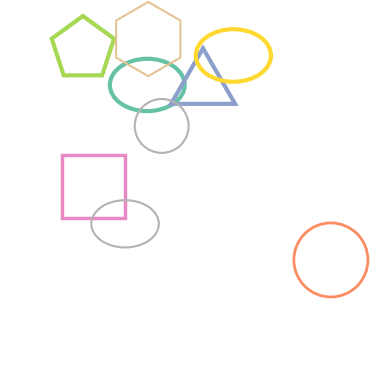[{"shape": "oval", "thickness": 3, "radius": 0.49, "center": [0.383, 0.779]}, {"shape": "circle", "thickness": 2, "radius": 0.48, "center": [0.859, 0.325]}, {"shape": "triangle", "thickness": 3, "radius": 0.48, "center": [0.527, 0.778]}, {"shape": "square", "thickness": 2.5, "radius": 0.41, "center": [0.243, 0.516]}, {"shape": "pentagon", "thickness": 3, "radius": 0.43, "center": [0.215, 0.873]}, {"shape": "oval", "thickness": 3, "radius": 0.49, "center": [0.606, 0.856]}, {"shape": "hexagon", "thickness": 1.5, "radius": 0.48, "center": [0.385, 0.899]}, {"shape": "oval", "thickness": 1.5, "radius": 0.44, "center": [0.325, 0.419]}, {"shape": "circle", "thickness": 1.5, "radius": 0.35, "center": [0.42, 0.673]}]